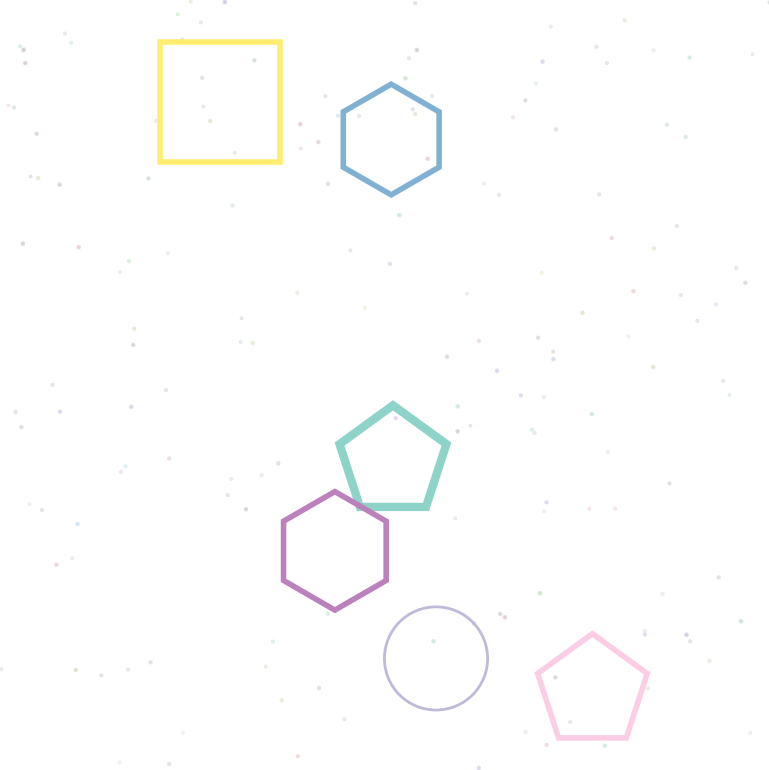[{"shape": "pentagon", "thickness": 3, "radius": 0.36, "center": [0.51, 0.401]}, {"shape": "circle", "thickness": 1, "radius": 0.34, "center": [0.566, 0.145]}, {"shape": "hexagon", "thickness": 2, "radius": 0.36, "center": [0.508, 0.819]}, {"shape": "pentagon", "thickness": 2, "radius": 0.37, "center": [0.769, 0.102]}, {"shape": "hexagon", "thickness": 2, "radius": 0.38, "center": [0.435, 0.285]}, {"shape": "square", "thickness": 2, "radius": 0.39, "center": [0.286, 0.867]}]